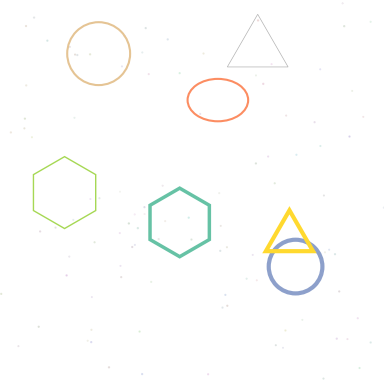[{"shape": "hexagon", "thickness": 2.5, "radius": 0.44, "center": [0.467, 0.422]}, {"shape": "oval", "thickness": 1.5, "radius": 0.39, "center": [0.566, 0.74]}, {"shape": "circle", "thickness": 3, "radius": 0.35, "center": [0.768, 0.308]}, {"shape": "hexagon", "thickness": 1, "radius": 0.47, "center": [0.168, 0.5]}, {"shape": "triangle", "thickness": 3, "radius": 0.35, "center": [0.752, 0.383]}, {"shape": "circle", "thickness": 1.5, "radius": 0.41, "center": [0.256, 0.861]}, {"shape": "triangle", "thickness": 0.5, "radius": 0.46, "center": [0.669, 0.872]}]